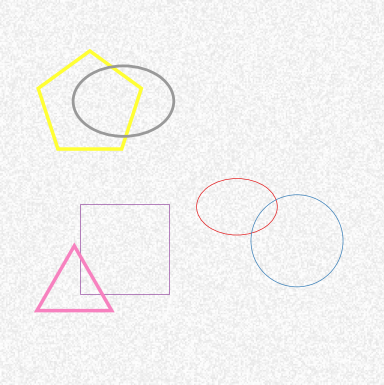[{"shape": "oval", "thickness": 0.5, "radius": 0.52, "center": [0.615, 0.463]}, {"shape": "circle", "thickness": 0.5, "radius": 0.6, "center": [0.771, 0.375]}, {"shape": "square", "thickness": 0.5, "radius": 0.58, "center": [0.323, 0.354]}, {"shape": "pentagon", "thickness": 2.5, "radius": 0.7, "center": [0.233, 0.727]}, {"shape": "triangle", "thickness": 2.5, "radius": 0.56, "center": [0.193, 0.249]}, {"shape": "oval", "thickness": 2, "radius": 0.65, "center": [0.321, 0.737]}]